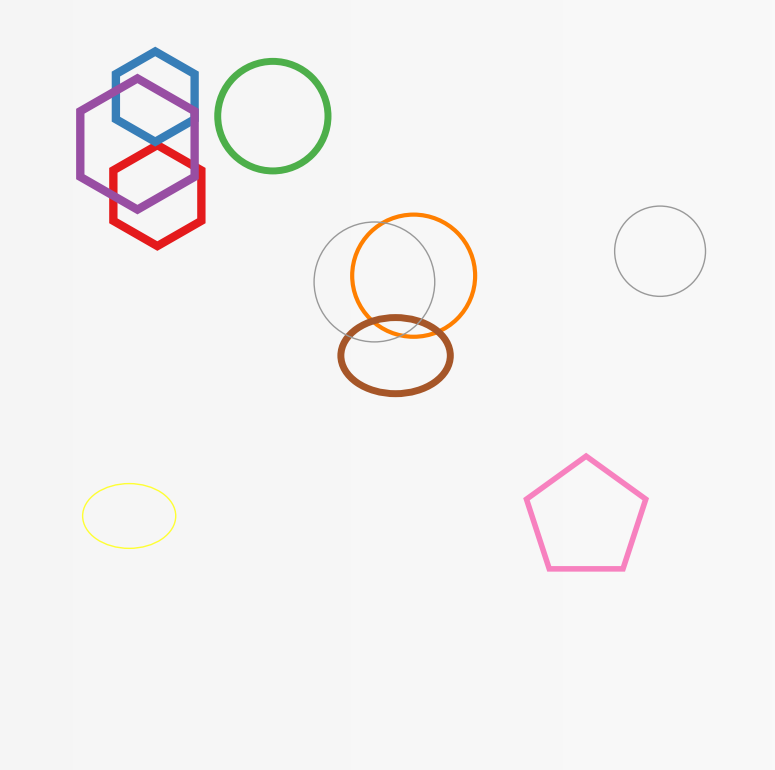[{"shape": "hexagon", "thickness": 3, "radius": 0.33, "center": [0.203, 0.746]}, {"shape": "hexagon", "thickness": 3, "radius": 0.29, "center": [0.2, 0.875]}, {"shape": "circle", "thickness": 2.5, "radius": 0.36, "center": [0.352, 0.849]}, {"shape": "hexagon", "thickness": 3, "radius": 0.43, "center": [0.177, 0.813]}, {"shape": "circle", "thickness": 1.5, "radius": 0.4, "center": [0.534, 0.642]}, {"shape": "oval", "thickness": 0.5, "radius": 0.3, "center": [0.167, 0.33]}, {"shape": "oval", "thickness": 2.5, "radius": 0.35, "center": [0.51, 0.538]}, {"shape": "pentagon", "thickness": 2, "radius": 0.4, "center": [0.756, 0.327]}, {"shape": "circle", "thickness": 0.5, "radius": 0.29, "center": [0.852, 0.674]}, {"shape": "circle", "thickness": 0.5, "radius": 0.39, "center": [0.483, 0.634]}]